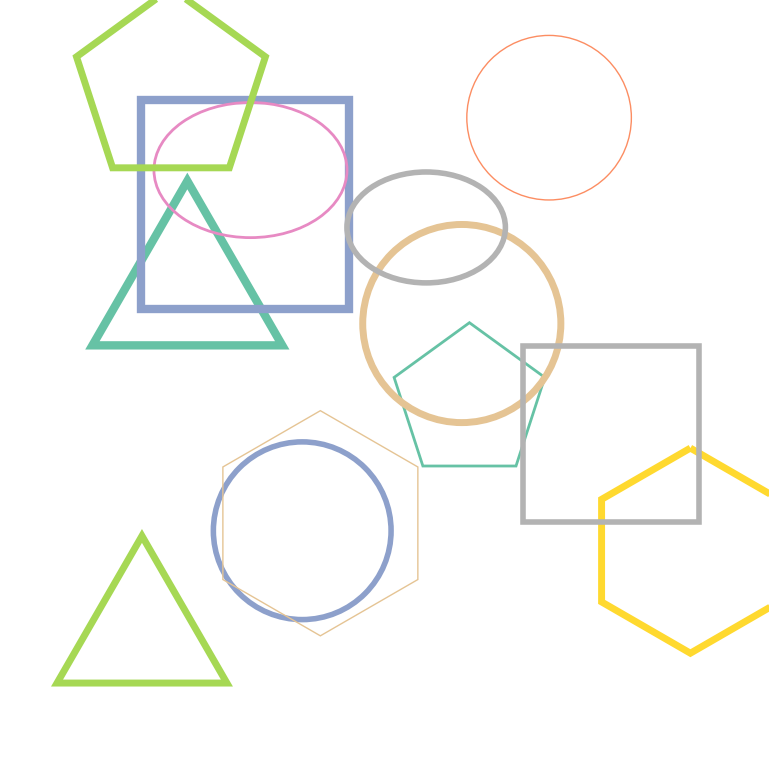[{"shape": "pentagon", "thickness": 1, "radius": 0.51, "center": [0.61, 0.478]}, {"shape": "triangle", "thickness": 3, "radius": 0.71, "center": [0.243, 0.623]}, {"shape": "circle", "thickness": 0.5, "radius": 0.53, "center": [0.713, 0.847]}, {"shape": "circle", "thickness": 2, "radius": 0.58, "center": [0.392, 0.311]}, {"shape": "square", "thickness": 3, "radius": 0.68, "center": [0.318, 0.735]}, {"shape": "oval", "thickness": 1, "radius": 0.63, "center": [0.325, 0.779]}, {"shape": "triangle", "thickness": 2.5, "radius": 0.64, "center": [0.184, 0.177]}, {"shape": "pentagon", "thickness": 2.5, "radius": 0.64, "center": [0.222, 0.886]}, {"shape": "hexagon", "thickness": 2.5, "radius": 0.67, "center": [0.897, 0.285]}, {"shape": "circle", "thickness": 2.5, "radius": 0.64, "center": [0.6, 0.58]}, {"shape": "hexagon", "thickness": 0.5, "radius": 0.73, "center": [0.416, 0.32]}, {"shape": "square", "thickness": 2, "radius": 0.57, "center": [0.793, 0.437]}, {"shape": "oval", "thickness": 2, "radius": 0.51, "center": [0.553, 0.705]}]